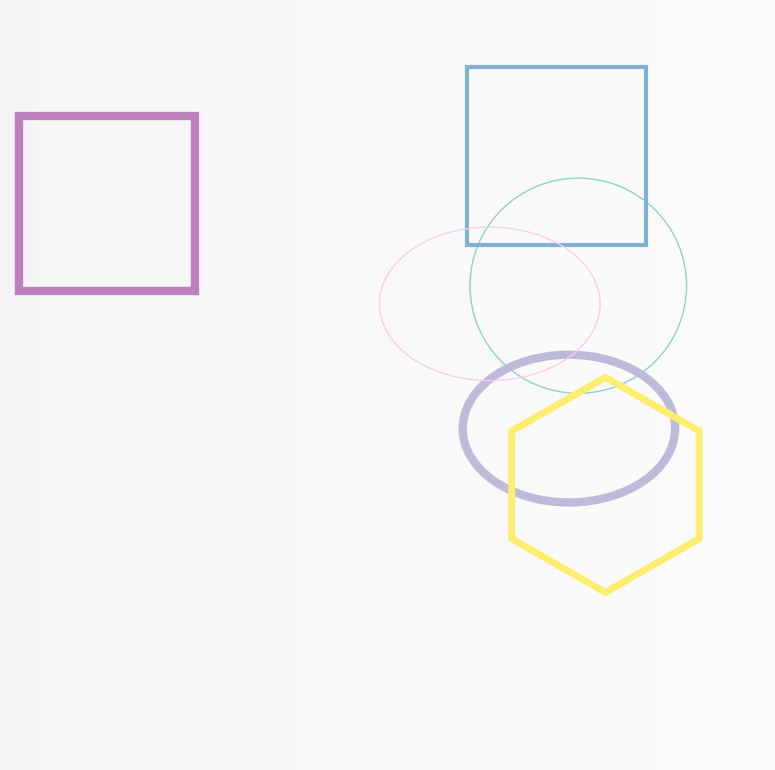[{"shape": "circle", "thickness": 0.5, "radius": 0.7, "center": [0.746, 0.629]}, {"shape": "oval", "thickness": 3, "radius": 0.69, "center": [0.734, 0.443]}, {"shape": "square", "thickness": 1.5, "radius": 0.58, "center": [0.719, 0.797]}, {"shape": "oval", "thickness": 0.5, "radius": 0.71, "center": [0.632, 0.605]}, {"shape": "square", "thickness": 3, "radius": 0.57, "center": [0.138, 0.735]}, {"shape": "hexagon", "thickness": 2.5, "radius": 0.7, "center": [0.781, 0.37]}]